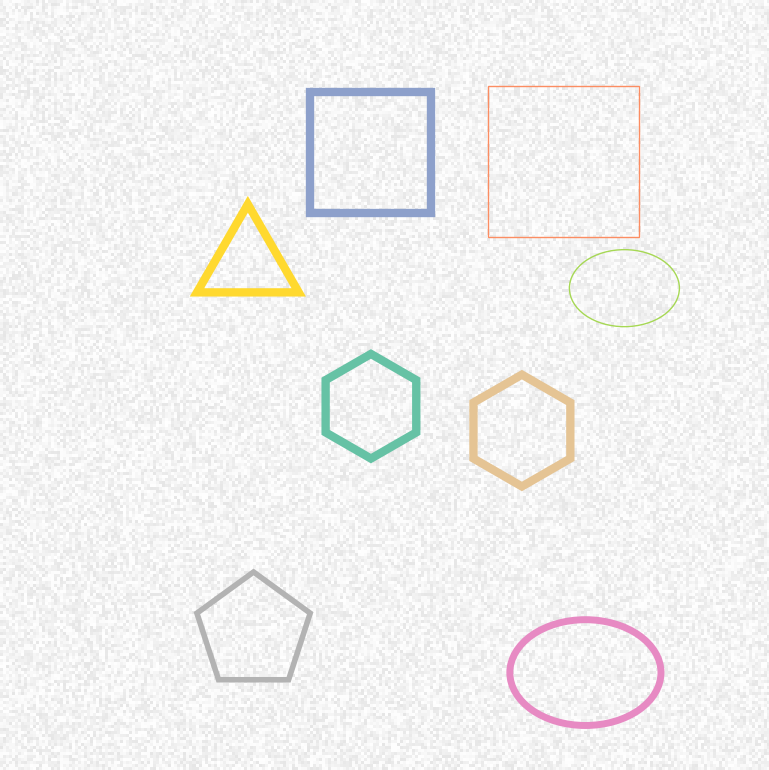[{"shape": "hexagon", "thickness": 3, "radius": 0.34, "center": [0.482, 0.472]}, {"shape": "square", "thickness": 0.5, "radius": 0.49, "center": [0.732, 0.79]}, {"shape": "square", "thickness": 3, "radius": 0.4, "center": [0.481, 0.802]}, {"shape": "oval", "thickness": 2.5, "radius": 0.49, "center": [0.76, 0.127]}, {"shape": "oval", "thickness": 0.5, "radius": 0.36, "center": [0.811, 0.626]}, {"shape": "triangle", "thickness": 3, "radius": 0.38, "center": [0.322, 0.658]}, {"shape": "hexagon", "thickness": 3, "radius": 0.36, "center": [0.678, 0.441]}, {"shape": "pentagon", "thickness": 2, "radius": 0.39, "center": [0.329, 0.18]}]